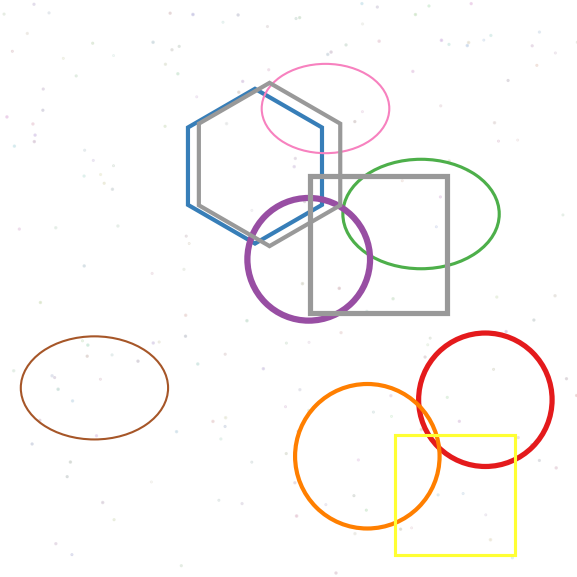[{"shape": "circle", "thickness": 2.5, "radius": 0.58, "center": [0.84, 0.307]}, {"shape": "hexagon", "thickness": 2, "radius": 0.67, "center": [0.442, 0.711]}, {"shape": "oval", "thickness": 1.5, "radius": 0.68, "center": [0.729, 0.629]}, {"shape": "circle", "thickness": 3, "radius": 0.53, "center": [0.535, 0.55]}, {"shape": "circle", "thickness": 2, "radius": 0.63, "center": [0.636, 0.209]}, {"shape": "square", "thickness": 1.5, "radius": 0.52, "center": [0.787, 0.142]}, {"shape": "oval", "thickness": 1, "radius": 0.64, "center": [0.164, 0.327]}, {"shape": "oval", "thickness": 1, "radius": 0.55, "center": [0.564, 0.811]}, {"shape": "square", "thickness": 2.5, "radius": 0.59, "center": [0.655, 0.576]}, {"shape": "hexagon", "thickness": 2, "radius": 0.71, "center": [0.467, 0.714]}]